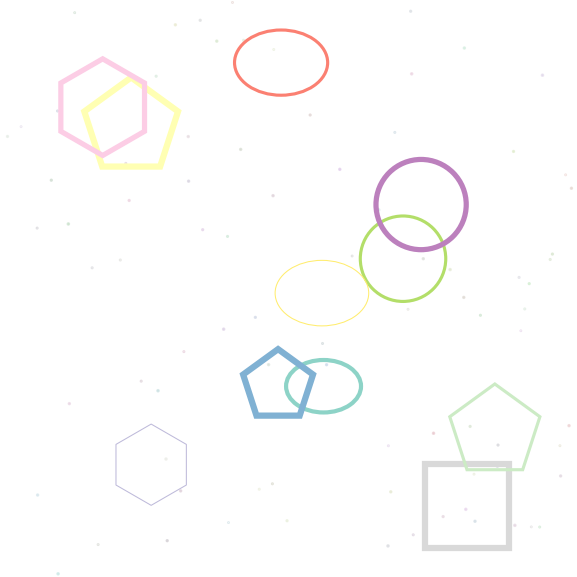[{"shape": "oval", "thickness": 2, "radius": 0.32, "center": [0.56, 0.33]}, {"shape": "pentagon", "thickness": 3, "radius": 0.43, "center": [0.227, 0.78]}, {"shape": "hexagon", "thickness": 0.5, "radius": 0.35, "center": [0.262, 0.194]}, {"shape": "oval", "thickness": 1.5, "radius": 0.4, "center": [0.487, 0.891]}, {"shape": "pentagon", "thickness": 3, "radius": 0.32, "center": [0.482, 0.331]}, {"shape": "circle", "thickness": 1.5, "radius": 0.37, "center": [0.698, 0.551]}, {"shape": "hexagon", "thickness": 2.5, "radius": 0.42, "center": [0.178, 0.814]}, {"shape": "square", "thickness": 3, "radius": 0.37, "center": [0.809, 0.123]}, {"shape": "circle", "thickness": 2.5, "radius": 0.39, "center": [0.729, 0.645]}, {"shape": "pentagon", "thickness": 1.5, "radius": 0.41, "center": [0.857, 0.252]}, {"shape": "oval", "thickness": 0.5, "radius": 0.41, "center": [0.557, 0.492]}]